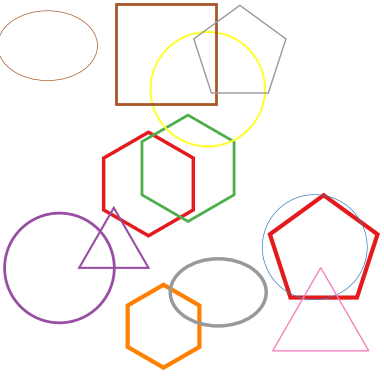[{"shape": "hexagon", "thickness": 2.5, "radius": 0.67, "center": [0.386, 0.522]}, {"shape": "pentagon", "thickness": 3, "radius": 0.73, "center": [0.841, 0.346]}, {"shape": "circle", "thickness": 0.5, "radius": 0.68, "center": [0.818, 0.358]}, {"shape": "hexagon", "thickness": 2, "radius": 0.69, "center": [0.488, 0.563]}, {"shape": "circle", "thickness": 2, "radius": 0.71, "center": [0.154, 0.304]}, {"shape": "triangle", "thickness": 1.5, "radius": 0.52, "center": [0.296, 0.356]}, {"shape": "hexagon", "thickness": 3, "radius": 0.54, "center": [0.425, 0.153]}, {"shape": "circle", "thickness": 1.5, "radius": 0.74, "center": [0.54, 0.768]}, {"shape": "square", "thickness": 2, "radius": 0.65, "center": [0.431, 0.86]}, {"shape": "oval", "thickness": 0.5, "radius": 0.65, "center": [0.124, 0.881]}, {"shape": "triangle", "thickness": 1, "radius": 0.72, "center": [0.833, 0.161]}, {"shape": "pentagon", "thickness": 1, "radius": 0.63, "center": [0.623, 0.86]}, {"shape": "oval", "thickness": 2.5, "radius": 0.62, "center": [0.567, 0.241]}]